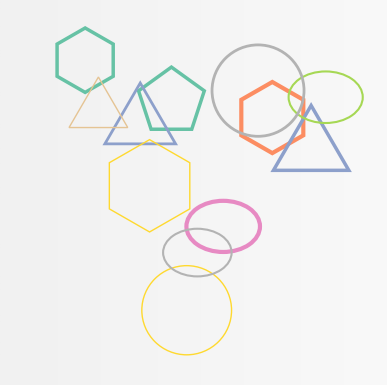[{"shape": "hexagon", "thickness": 2.5, "radius": 0.42, "center": [0.22, 0.844]}, {"shape": "pentagon", "thickness": 2.5, "radius": 0.45, "center": [0.442, 0.736]}, {"shape": "hexagon", "thickness": 3, "radius": 0.46, "center": [0.703, 0.695]}, {"shape": "triangle", "thickness": 2.5, "radius": 0.56, "center": [0.803, 0.614]}, {"shape": "triangle", "thickness": 2, "radius": 0.53, "center": [0.362, 0.679]}, {"shape": "oval", "thickness": 3, "radius": 0.47, "center": [0.576, 0.412]}, {"shape": "oval", "thickness": 1.5, "radius": 0.48, "center": [0.84, 0.747]}, {"shape": "circle", "thickness": 1, "radius": 0.58, "center": [0.482, 0.194]}, {"shape": "hexagon", "thickness": 1, "radius": 0.6, "center": [0.386, 0.517]}, {"shape": "triangle", "thickness": 1, "radius": 0.44, "center": [0.254, 0.712]}, {"shape": "oval", "thickness": 1.5, "radius": 0.44, "center": [0.509, 0.344]}, {"shape": "circle", "thickness": 2, "radius": 0.59, "center": [0.666, 0.765]}]